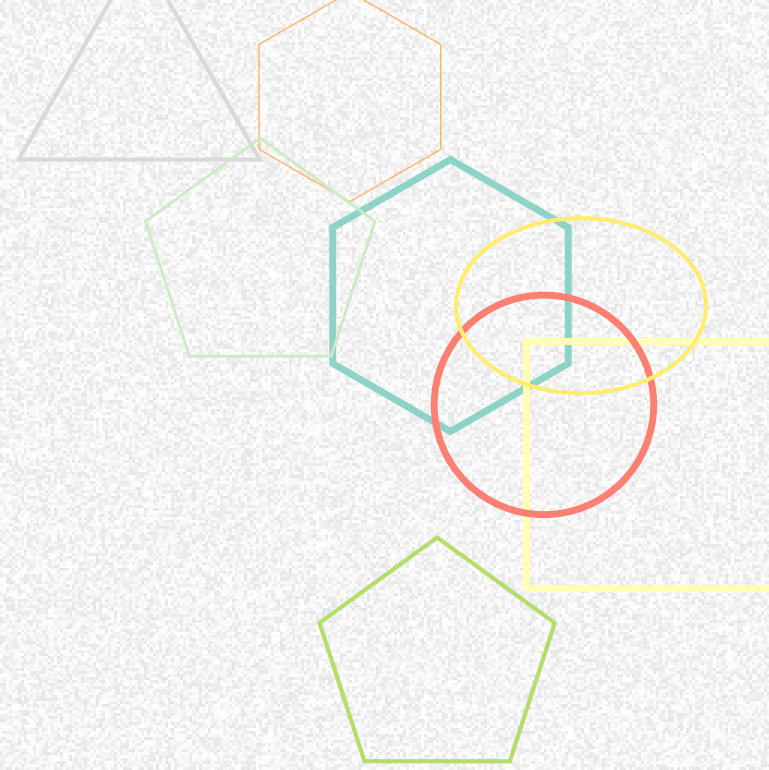[{"shape": "hexagon", "thickness": 2.5, "radius": 0.88, "center": [0.585, 0.616]}, {"shape": "square", "thickness": 2.5, "radius": 0.8, "center": [0.844, 0.396]}, {"shape": "circle", "thickness": 2.5, "radius": 0.71, "center": [0.706, 0.474]}, {"shape": "hexagon", "thickness": 0.5, "radius": 0.68, "center": [0.454, 0.874]}, {"shape": "pentagon", "thickness": 1.5, "radius": 0.8, "center": [0.568, 0.141]}, {"shape": "triangle", "thickness": 1.5, "radius": 0.9, "center": [0.181, 0.883]}, {"shape": "pentagon", "thickness": 1, "radius": 0.78, "center": [0.338, 0.664]}, {"shape": "oval", "thickness": 1.5, "radius": 0.81, "center": [0.755, 0.603]}]